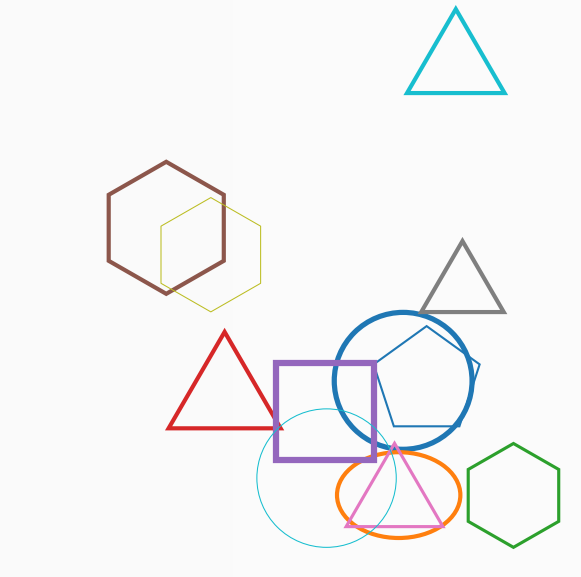[{"shape": "pentagon", "thickness": 1, "radius": 0.48, "center": [0.734, 0.339]}, {"shape": "circle", "thickness": 2.5, "radius": 0.59, "center": [0.694, 0.34]}, {"shape": "oval", "thickness": 2, "radius": 0.53, "center": [0.686, 0.142]}, {"shape": "hexagon", "thickness": 1.5, "radius": 0.45, "center": [0.883, 0.141]}, {"shape": "triangle", "thickness": 2, "radius": 0.56, "center": [0.386, 0.313]}, {"shape": "square", "thickness": 3, "radius": 0.42, "center": [0.559, 0.287]}, {"shape": "hexagon", "thickness": 2, "radius": 0.57, "center": [0.286, 0.605]}, {"shape": "triangle", "thickness": 1.5, "radius": 0.48, "center": [0.679, 0.135]}, {"shape": "triangle", "thickness": 2, "radius": 0.41, "center": [0.796, 0.5]}, {"shape": "hexagon", "thickness": 0.5, "radius": 0.49, "center": [0.363, 0.558]}, {"shape": "triangle", "thickness": 2, "radius": 0.48, "center": [0.784, 0.886]}, {"shape": "circle", "thickness": 0.5, "radius": 0.6, "center": [0.562, 0.171]}]